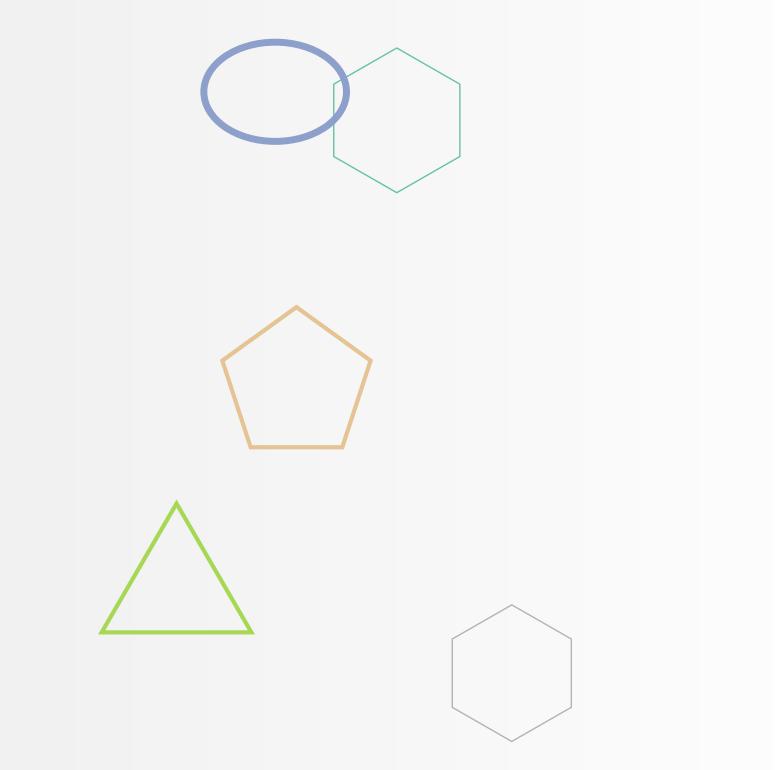[{"shape": "hexagon", "thickness": 0.5, "radius": 0.47, "center": [0.512, 0.844]}, {"shape": "oval", "thickness": 2.5, "radius": 0.46, "center": [0.355, 0.881]}, {"shape": "triangle", "thickness": 1.5, "radius": 0.56, "center": [0.228, 0.235]}, {"shape": "pentagon", "thickness": 1.5, "radius": 0.5, "center": [0.383, 0.501]}, {"shape": "hexagon", "thickness": 0.5, "radius": 0.44, "center": [0.66, 0.126]}]